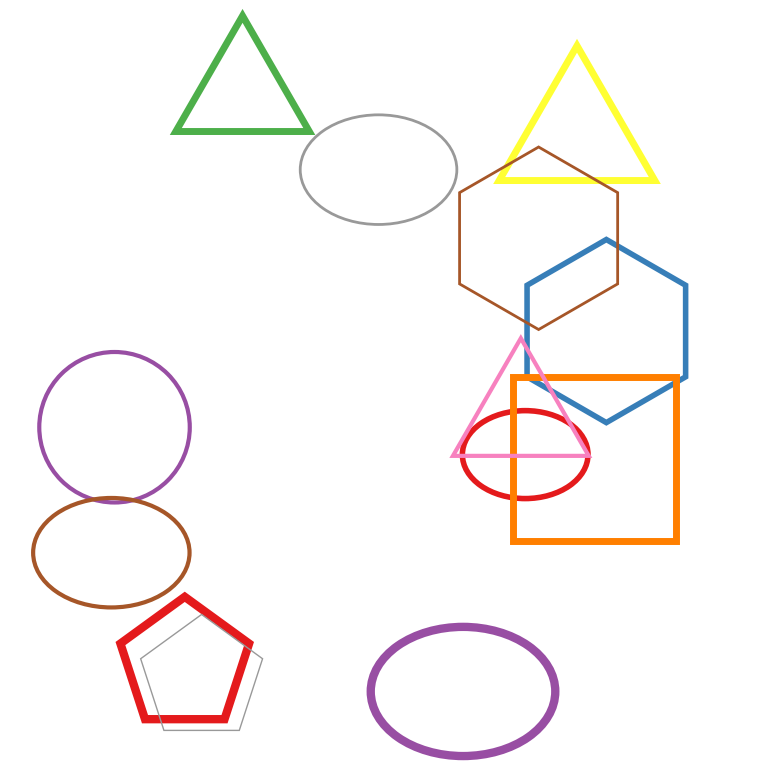[{"shape": "oval", "thickness": 2, "radius": 0.41, "center": [0.682, 0.41]}, {"shape": "pentagon", "thickness": 3, "radius": 0.44, "center": [0.24, 0.137]}, {"shape": "hexagon", "thickness": 2, "radius": 0.59, "center": [0.787, 0.57]}, {"shape": "triangle", "thickness": 2.5, "radius": 0.5, "center": [0.315, 0.879]}, {"shape": "circle", "thickness": 1.5, "radius": 0.49, "center": [0.149, 0.445]}, {"shape": "oval", "thickness": 3, "radius": 0.6, "center": [0.601, 0.102]}, {"shape": "square", "thickness": 2.5, "radius": 0.53, "center": [0.772, 0.404]}, {"shape": "triangle", "thickness": 2.5, "radius": 0.58, "center": [0.749, 0.824]}, {"shape": "hexagon", "thickness": 1, "radius": 0.59, "center": [0.7, 0.691]}, {"shape": "oval", "thickness": 1.5, "radius": 0.51, "center": [0.145, 0.282]}, {"shape": "triangle", "thickness": 1.5, "radius": 0.51, "center": [0.676, 0.459]}, {"shape": "pentagon", "thickness": 0.5, "radius": 0.42, "center": [0.262, 0.119]}, {"shape": "oval", "thickness": 1, "radius": 0.51, "center": [0.492, 0.78]}]